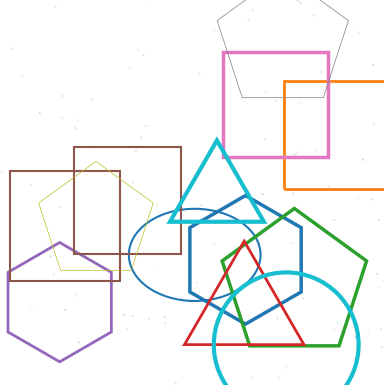[{"shape": "oval", "thickness": 1.5, "radius": 0.86, "center": [0.506, 0.338]}, {"shape": "hexagon", "thickness": 2.5, "radius": 0.83, "center": [0.638, 0.325]}, {"shape": "square", "thickness": 2, "radius": 0.7, "center": [0.878, 0.649]}, {"shape": "pentagon", "thickness": 2.5, "radius": 0.99, "center": [0.765, 0.261]}, {"shape": "triangle", "thickness": 2, "radius": 0.9, "center": [0.634, 0.194]}, {"shape": "hexagon", "thickness": 2, "radius": 0.77, "center": [0.155, 0.215]}, {"shape": "square", "thickness": 1.5, "radius": 0.71, "center": [0.168, 0.414]}, {"shape": "square", "thickness": 1.5, "radius": 0.7, "center": [0.332, 0.479]}, {"shape": "square", "thickness": 2.5, "radius": 0.68, "center": [0.716, 0.729]}, {"shape": "pentagon", "thickness": 0.5, "radius": 0.9, "center": [0.735, 0.891]}, {"shape": "pentagon", "thickness": 0.5, "radius": 0.78, "center": [0.249, 0.424]}, {"shape": "circle", "thickness": 3, "radius": 0.94, "center": [0.743, 0.104]}, {"shape": "triangle", "thickness": 3, "radius": 0.7, "center": [0.563, 0.494]}]